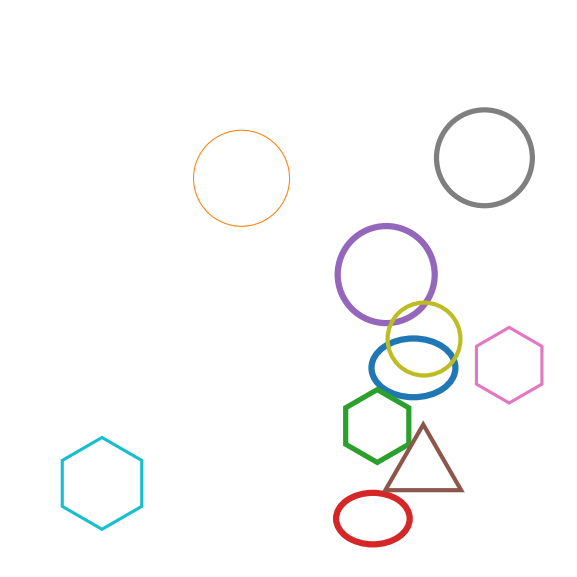[{"shape": "oval", "thickness": 3, "radius": 0.36, "center": [0.716, 0.362]}, {"shape": "circle", "thickness": 0.5, "radius": 0.42, "center": [0.418, 0.69]}, {"shape": "hexagon", "thickness": 2.5, "radius": 0.32, "center": [0.653, 0.261]}, {"shape": "oval", "thickness": 3, "radius": 0.32, "center": [0.646, 0.101]}, {"shape": "circle", "thickness": 3, "radius": 0.42, "center": [0.669, 0.524]}, {"shape": "triangle", "thickness": 2, "radius": 0.38, "center": [0.733, 0.188]}, {"shape": "hexagon", "thickness": 1.5, "radius": 0.33, "center": [0.882, 0.367]}, {"shape": "circle", "thickness": 2.5, "radius": 0.42, "center": [0.839, 0.726]}, {"shape": "circle", "thickness": 2, "radius": 0.32, "center": [0.734, 0.412]}, {"shape": "hexagon", "thickness": 1.5, "radius": 0.4, "center": [0.177, 0.162]}]